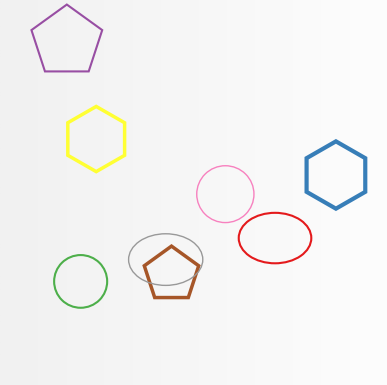[{"shape": "oval", "thickness": 1.5, "radius": 0.47, "center": [0.71, 0.382]}, {"shape": "hexagon", "thickness": 3, "radius": 0.44, "center": [0.867, 0.545]}, {"shape": "circle", "thickness": 1.5, "radius": 0.34, "center": [0.208, 0.269]}, {"shape": "pentagon", "thickness": 1.5, "radius": 0.48, "center": [0.172, 0.892]}, {"shape": "hexagon", "thickness": 2.5, "radius": 0.42, "center": [0.248, 0.639]}, {"shape": "pentagon", "thickness": 2.5, "radius": 0.37, "center": [0.443, 0.287]}, {"shape": "circle", "thickness": 1, "radius": 0.37, "center": [0.582, 0.496]}, {"shape": "oval", "thickness": 1, "radius": 0.48, "center": [0.428, 0.326]}]